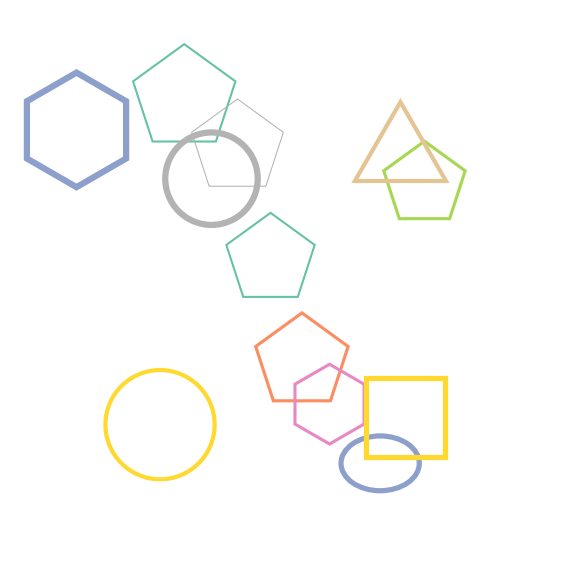[{"shape": "pentagon", "thickness": 1, "radius": 0.4, "center": [0.468, 0.55]}, {"shape": "pentagon", "thickness": 1, "radius": 0.47, "center": [0.319, 0.829]}, {"shape": "pentagon", "thickness": 1.5, "radius": 0.42, "center": [0.523, 0.373]}, {"shape": "oval", "thickness": 2.5, "radius": 0.34, "center": [0.658, 0.197]}, {"shape": "hexagon", "thickness": 3, "radius": 0.5, "center": [0.132, 0.774]}, {"shape": "hexagon", "thickness": 1.5, "radius": 0.35, "center": [0.571, 0.299]}, {"shape": "pentagon", "thickness": 1.5, "radius": 0.37, "center": [0.735, 0.68]}, {"shape": "square", "thickness": 2.5, "radius": 0.34, "center": [0.702, 0.276]}, {"shape": "circle", "thickness": 2, "radius": 0.47, "center": [0.277, 0.264]}, {"shape": "triangle", "thickness": 2, "radius": 0.46, "center": [0.693, 0.731]}, {"shape": "pentagon", "thickness": 0.5, "radius": 0.42, "center": [0.411, 0.744]}, {"shape": "circle", "thickness": 3, "radius": 0.4, "center": [0.366, 0.69]}]